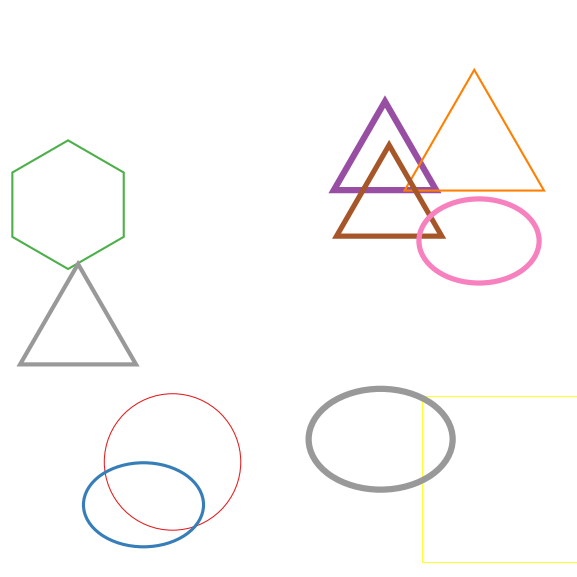[{"shape": "circle", "thickness": 0.5, "radius": 0.59, "center": [0.299, 0.199]}, {"shape": "oval", "thickness": 1.5, "radius": 0.52, "center": [0.248, 0.125]}, {"shape": "hexagon", "thickness": 1, "radius": 0.56, "center": [0.118, 0.645]}, {"shape": "triangle", "thickness": 3, "radius": 0.51, "center": [0.667, 0.721]}, {"shape": "triangle", "thickness": 1, "radius": 0.7, "center": [0.821, 0.739]}, {"shape": "square", "thickness": 0.5, "radius": 0.72, "center": [0.875, 0.171]}, {"shape": "triangle", "thickness": 2.5, "radius": 0.53, "center": [0.674, 0.643]}, {"shape": "oval", "thickness": 2.5, "radius": 0.52, "center": [0.829, 0.582]}, {"shape": "triangle", "thickness": 2, "radius": 0.58, "center": [0.135, 0.426]}, {"shape": "oval", "thickness": 3, "radius": 0.62, "center": [0.659, 0.239]}]